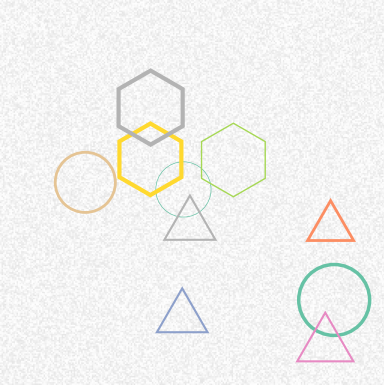[{"shape": "circle", "thickness": 2.5, "radius": 0.46, "center": [0.868, 0.221]}, {"shape": "circle", "thickness": 0.5, "radius": 0.36, "center": [0.476, 0.508]}, {"shape": "triangle", "thickness": 2, "radius": 0.35, "center": [0.859, 0.41]}, {"shape": "triangle", "thickness": 1.5, "radius": 0.38, "center": [0.473, 0.175]}, {"shape": "triangle", "thickness": 1.5, "radius": 0.42, "center": [0.845, 0.104]}, {"shape": "hexagon", "thickness": 1, "radius": 0.48, "center": [0.606, 0.584]}, {"shape": "hexagon", "thickness": 3, "radius": 0.46, "center": [0.391, 0.586]}, {"shape": "circle", "thickness": 2, "radius": 0.39, "center": [0.222, 0.526]}, {"shape": "triangle", "thickness": 1.5, "radius": 0.38, "center": [0.493, 0.415]}, {"shape": "hexagon", "thickness": 3, "radius": 0.48, "center": [0.391, 0.72]}]